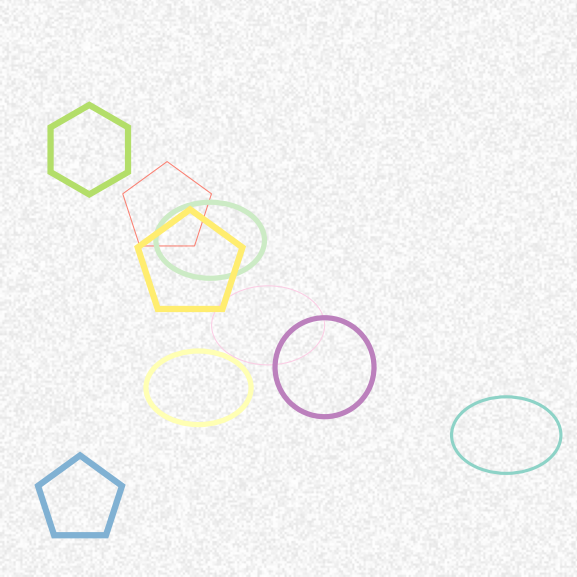[{"shape": "oval", "thickness": 1.5, "radius": 0.47, "center": [0.877, 0.246]}, {"shape": "oval", "thickness": 2.5, "radius": 0.46, "center": [0.344, 0.328]}, {"shape": "pentagon", "thickness": 0.5, "radius": 0.4, "center": [0.289, 0.639]}, {"shape": "pentagon", "thickness": 3, "radius": 0.38, "center": [0.139, 0.134]}, {"shape": "hexagon", "thickness": 3, "radius": 0.39, "center": [0.155, 0.74]}, {"shape": "oval", "thickness": 0.5, "radius": 0.49, "center": [0.464, 0.436]}, {"shape": "circle", "thickness": 2.5, "radius": 0.43, "center": [0.562, 0.363]}, {"shape": "oval", "thickness": 2.5, "radius": 0.47, "center": [0.364, 0.583]}, {"shape": "pentagon", "thickness": 3, "radius": 0.48, "center": [0.329, 0.541]}]